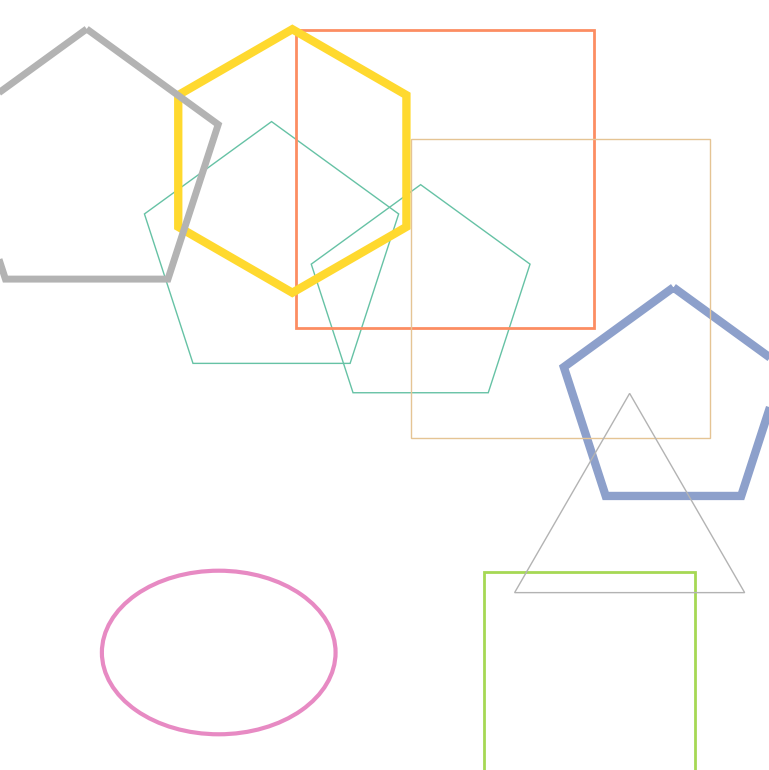[{"shape": "pentagon", "thickness": 0.5, "radius": 0.75, "center": [0.546, 0.611]}, {"shape": "pentagon", "thickness": 0.5, "radius": 0.87, "center": [0.353, 0.669]}, {"shape": "square", "thickness": 1, "radius": 0.97, "center": [0.577, 0.768]}, {"shape": "pentagon", "thickness": 3, "radius": 0.75, "center": [0.875, 0.477]}, {"shape": "oval", "thickness": 1.5, "radius": 0.76, "center": [0.284, 0.153]}, {"shape": "square", "thickness": 1, "radius": 0.69, "center": [0.766, 0.12]}, {"shape": "hexagon", "thickness": 3, "radius": 0.86, "center": [0.38, 0.791]}, {"shape": "square", "thickness": 0.5, "radius": 0.97, "center": [0.728, 0.625]}, {"shape": "pentagon", "thickness": 2.5, "radius": 0.9, "center": [0.113, 0.783]}, {"shape": "triangle", "thickness": 0.5, "radius": 0.86, "center": [0.818, 0.317]}]